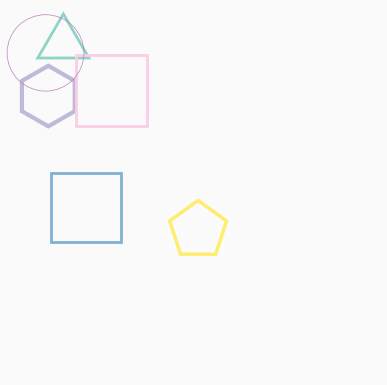[{"shape": "triangle", "thickness": 2, "radius": 0.38, "center": [0.164, 0.887]}, {"shape": "hexagon", "thickness": 3, "radius": 0.39, "center": [0.125, 0.751]}, {"shape": "square", "thickness": 2, "radius": 0.45, "center": [0.222, 0.46]}, {"shape": "square", "thickness": 2, "radius": 0.46, "center": [0.288, 0.765]}, {"shape": "circle", "thickness": 0.5, "radius": 0.5, "center": [0.118, 0.863]}, {"shape": "pentagon", "thickness": 2.5, "radius": 0.39, "center": [0.511, 0.402]}]